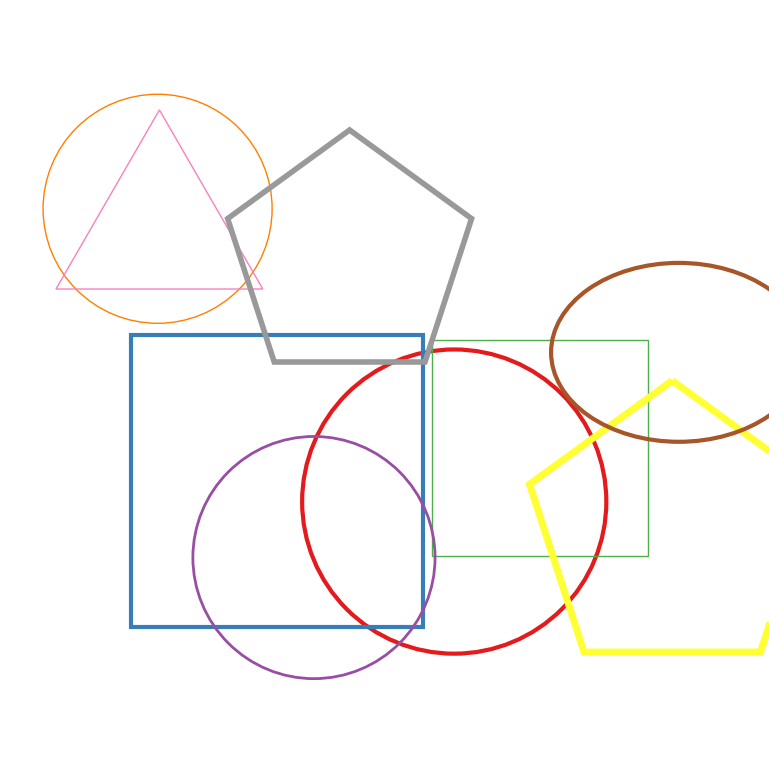[{"shape": "circle", "thickness": 1.5, "radius": 0.99, "center": [0.59, 0.349]}, {"shape": "square", "thickness": 1.5, "radius": 0.95, "center": [0.36, 0.375]}, {"shape": "square", "thickness": 0.5, "radius": 0.7, "center": [0.701, 0.418]}, {"shape": "circle", "thickness": 1, "radius": 0.79, "center": [0.408, 0.276]}, {"shape": "circle", "thickness": 0.5, "radius": 0.74, "center": [0.205, 0.729]}, {"shape": "pentagon", "thickness": 2.5, "radius": 0.97, "center": [0.873, 0.311]}, {"shape": "oval", "thickness": 1.5, "radius": 0.83, "center": [0.882, 0.542]}, {"shape": "triangle", "thickness": 0.5, "radius": 0.78, "center": [0.207, 0.702]}, {"shape": "pentagon", "thickness": 2, "radius": 0.83, "center": [0.454, 0.665]}]